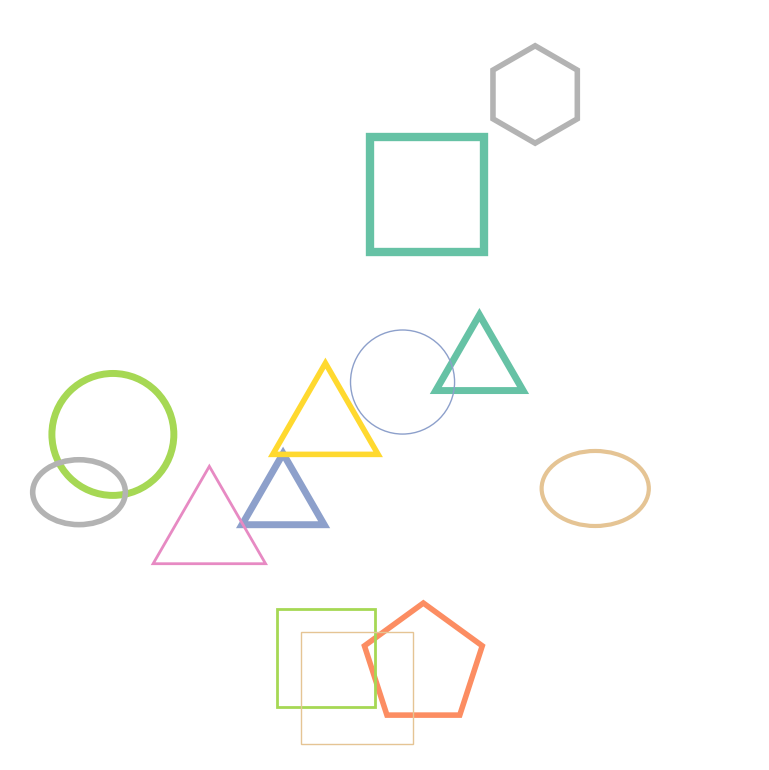[{"shape": "triangle", "thickness": 2.5, "radius": 0.33, "center": [0.623, 0.526]}, {"shape": "square", "thickness": 3, "radius": 0.37, "center": [0.555, 0.748]}, {"shape": "pentagon", "thickness": 2, "radius": 0.4, "center": [0.55, 0.136]}, {"shape": "circle", "thickness": 0.5, "radius": 0.34, "center": [0.523, 0.504]}, {"shape": "triangle", "thickness": 2.5, "radius": 0.31, "center": [0.368, 0.349]}, {"shape": "triangle", "thickness": 1, "radius": 0.42, "center": [0.272, 0.31]}, {"shape": "square", "thickness": 1, "radius": 0.32, "center": [0.423, 0.145]}, {"shape": "circle", "thickness": 2.5, "radius": 0.4, "center": [0.147, 0.436]}, {"shape": "triangle", "thickness": 2, "radius": 0.39, "center": [0.423, 0.449]}, {"shape": "oval", "thickness": 1.5, "radius": 0.35, "center": [0.773, 0.366]}, {"shape": "square", "thickness": 0.5, "radius": 0.37, "center": [0.464, 0.107]}, {"shape": "oval", "thickness": 2, "radius": 0.3, "center": [0.103, 0.361]}, {"shape": "hexagon", "thickness": 2, "radius": 0.32, "center": [0.695, 0.877]}]